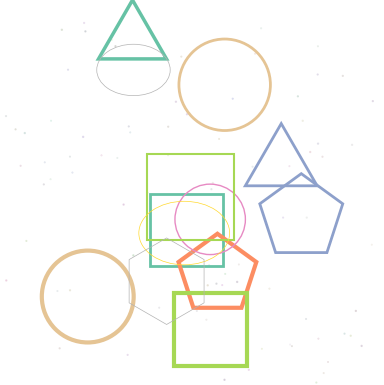[{"shape": "triangle", "thickness": 2.5, "radius": 0.51, "center": [0.344, 0.898]}, {"shape": "square", "thickness": 2, "radius": 0.47, "center": [0.484, 0.402]}, {"shape": "pentagon", "thickness": 3, "radius": 0.53, "center": [0.565, 0.287]}, {"shape": "pentagon", "thickness": 2, "radius": 0.57, "center": [0.783, 0.436]}, {"shape": "triangle", "thickness": 2, "radius": 0.54, "center": [0.73, 0.571]}, {"shape": "circle", "thickness": 1, "radius": 0.46, "center": [0.546, 0.43]}, {"shape": "square", "thickness": 1.5, "radius": 0.56, "center": [0.494, 0.488]}, {"shape": "square", "thickness": 3, "radius": 0.47, "center": [0.546, 0.143]}, {"shape": "oval", "thickness": 0.5, "radius": 0.59, "center": [0.479, 0.395]}, {"shape": "circle", "thickness": 3, "radius": 0.6, "center": [0.228, 0.23]}, {"shape": "circle", "thickness": 2, "radius": 0.59, "center": [0.584, 0.78]}, {"shape": "hexagon", "thickness": 0.5, "radius": 0.56, "center": [0.433, 0.27]}, {"shape": "oval", "thickness": 0.5, "radius": 0.48, "center": [0.347, 0.818]}]